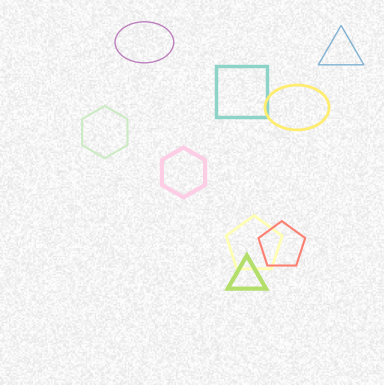[{"shape": "square", "thickness": 2.5, "radius": 0.33, "center": [0.627, 0.762]}, {"shape": "pentagon", "thickness": 2, "radius": 0.38, "center": [0.66, 0.364]}, {"shape": "pentagon", "thickness": 1.5, "radius": 0.32, "center": [0.732, 0.362]}, {"shape": "triangle", "thickness": 1, "radius": 0.34, "center": [0.886, 0.866]}, {"shape": "triangle", "thickness": 3, "radius": 0.29, "center": [0.641, 0.279]}, {"shape": "hexagon", "thickness": 3, "radius": 0.32, "center": [0.477, 0.552]}, {"shape": "oval", "thickness": 1, "radius": 0.38, "center": [0.375, 0.89]}, {"shape": "hexagon", "thickness": 1.5, "radius": 0.34, "center": [0.272, 0.657]}, {"shape": "oval", "thickness": 2, "radius": 0.42, "center": [0.772, 0.721]}]